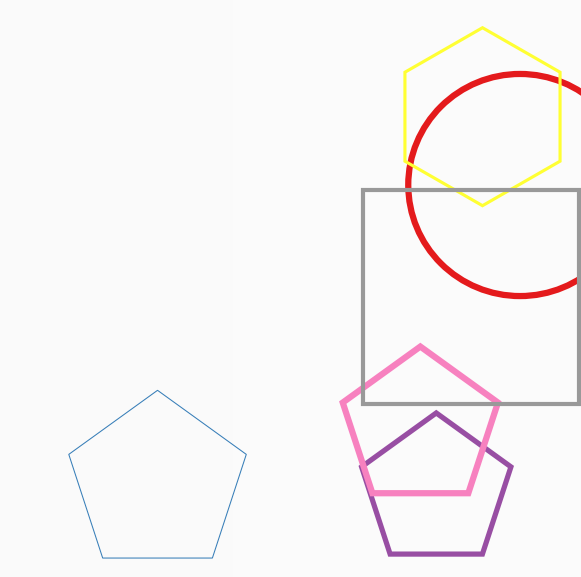[{"shape": "circle", "thickness": 3, "radius": 0.96, "center": [0.895, 0.679]}, {"shape": "pentagon", "thickness": 0.5, "radius": 0.8, "center": [0.271, 0.163]}, {"shape": "pentagon", "thickness": 2.5, "radius": 0.68, "center": [0.751, 0.149]}, {"shape": "hexagon", "thickness": 1.5, "radius": 0.77, "center": [0.83, 0.797]}, {"shape": "pentagon", "thickness": 3, "radius": 0.7, "center": [0.723, 0.259]}, {"shape": "square", "thickness": 2, "radius": 0.93, "center": [0.81, 0.485]}]